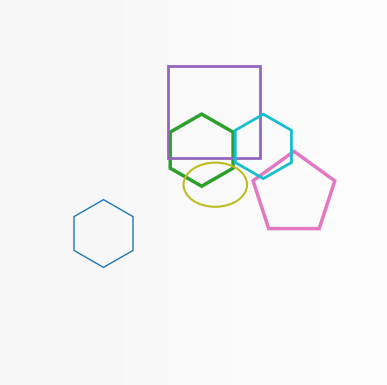[{"shape": "hexagon", "thickness": 1, "radius": 0.44, "center": [0.267, 0.393]}, {"shape": "hexagon", "thickness": 2.5, "radius": 0.47, "center": [0.52, 0.61]}, {"shape": "square", "thickness": 2, "radius": 0.6, "center": [0.552, 0.708]}, {"shape": "pentagon", "thickness": 2.5, "radius": 0.55, "center": [0.759, 0.496]}, {"shape": "oval", "thickness": 1.5, "radius": 0.41, "center": [0.556, 0.52]}, {"shape": "hexagon", "thickness": 2, "radius": 0.42, "center": [0.68, 0.62]}]